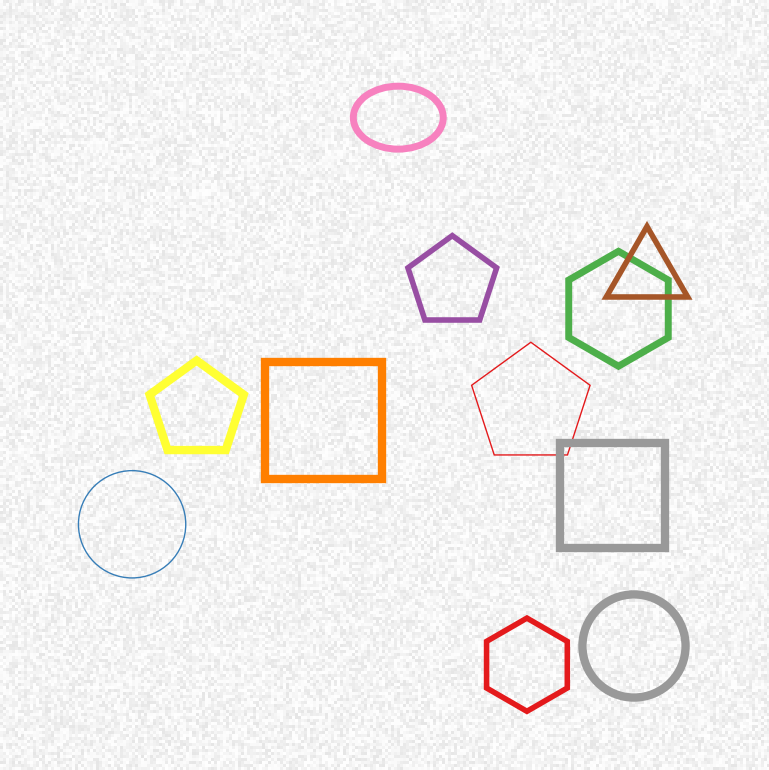[{"shape": "hexagon", "thickness": 2, "radius": 0.3, "center": [0.684, 0.137]}, {"shape": "pentagon", "thickness": 0.5, "radius": 0.4, "center": [0.689, 0.475]}, {"shape": "circle", "thickness": 0.5, "radius": 0.35, "center": [0.172, 0.319]}, {"shape": "hexagon", "thickness": 2.5, "radius": 0.37, "center": [0.803, 0.599]}, {"shape": "pentagon", "thickness": 2, "radius": 0.3, "center": [0.587, 0.633]}, {"shape": "square", "thickness": 3, "radius": 0.38, "center": [0.42, 0.454]}, {"shape": "pentagon", "thickness": 3, "radius": 0.32, "center": [0.255, 0.468]}, {"shape": "triangle", "thickness": 2, "radius": 0.31, "center": [0.84, 0.645]}, {"shape": "oval", "thickness": 2.5, "radius": 0.29, "center": [0.517, 0.847]}, {"shape": "square", "thickness": 3, "radius": 0.34, "center": [0.795, 0.357]}, {"shape": "circle", "thickness": 3, "radius": 0.33, "center": [0.823, 0.161]}]